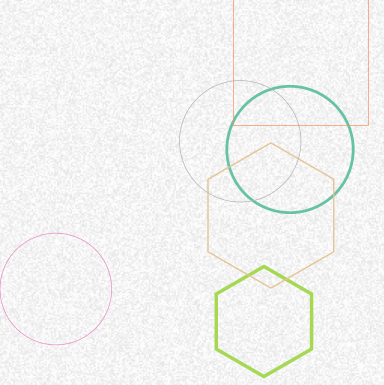[{"shape": "circle", "thickness": 2, "radius": 0.82, "center": [0.753, 0.612]}, {"shape": "square", "thickness": 0.5, "radius": 0.87, "center": [0.78, 0.851]}, {"shape": "circle", "thickness": 0.5, "radius": 0.73, "center": [0.145, 0.249]}, {"shape": "hexagon", "thickness": 2.5, "radius": 0.71, "center": [0.685, 0.165]}, {"shape": "hexagon", "thickness": 1, "radius": 0.94, "center": [0.704, 0.44]}, {"shape": "circle", "thickness": 0.5, "radius": 0.79, "center": [0.624, 0.633]}]